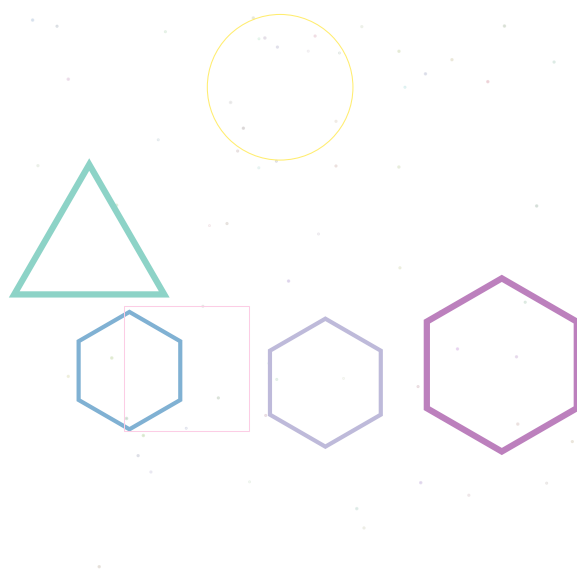[{"shape": "triangle", "thickness": 3, "radius": 0.75, "center": [0.155, 0.564]}, {"shape": "hexagon", "thickness": 2, "radius": 0.55, "center": [0.563, 0.336]}, {"shape": "hexagon", "thickness": 2, "radius": 0.51, "center": [0.224, 0.357]}, {"shape": "square", "thickness": 0.5, "radius": 0.54, "center": [0.323, 0.361]}, {"shape": "hexagon", "thickness": 3, "radius": 0.75, "center": [0.869, 0.367]}, {"shape": "circle", "thickness": 0.5, "radius": 0.63, "center": [0.485, 0.848]}]